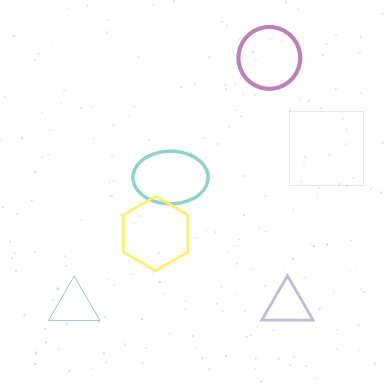[{"shape": "oval", "thickness": 2.5, "radius": 0.49, "center": [0.443, 0.539]}, {"shape": "triangle", "thickness": 2, "radius": 0.39, "center": [0.747, 0.207]}, {"shape": "triangle", "thickness": 0.5, "radius": 0.38, "center": [0.193, 0.206]}, {"shape": "square", "thickness": 0.5, "radius": 0.48, "center": [0.847, 0.615]}, {"shape": "circle", "thickness": 3, "radius": 0.4, "center": [0.7, 0.85]}, {"shape": "hexagon", "thickness": 2, "radius": 0.48, "center": [0.404, 0.393]}]